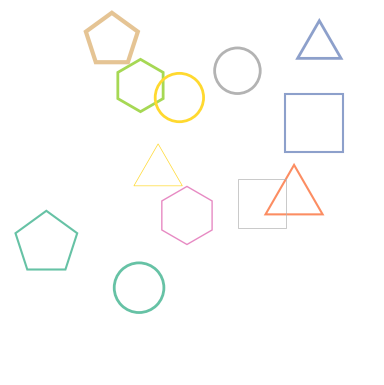[{"shape": "pentagon", "thickness": 1.5, "radius": 0.42, "center": [0.12, 0.368]}, {"shape": "circle", "thickness": 2, "radius": 0.32, "center": [0.361, 0.253]}, {"shape": "triangle", "thickness": 1.5, "radius": 0.43, "center": [0.764, 0.486]}, {"shape": "square", "thickness": 1.5, "radius": 0.38, "center": [0.816, 0.68]}, {"shape": "triangle", "thickness": 2, "radius": 0.33, "center": [0.829, 0.881]}, {"shape": "hexagon", "thickness": 1, "radius": 0.38, "center": [0.486, 0.44]}, {"shape": "hexagon", "thickness": 2, "radius": 0.34, "center": [0.365, 0.778]}, {"shape": "triangle", "thickness": 0.5, "radius": 0.36, "center": [0.411, 0.554]}, {"shape": "circle", "thickness": 2, "radius": 0.31, "center": [0.466, 0.747]}, {"shape": "pentagon", "thickness": 3, "radius": 0.35, "center": [0.291, 0.896]}, {"shape": "circle", "thickness": 2, "radius": 0.3, "center": [0.617, 0.816]}, {"shape": "square", "thickness": 0.5, "radius": 0.32, "center": [0.681, 0.471]}]